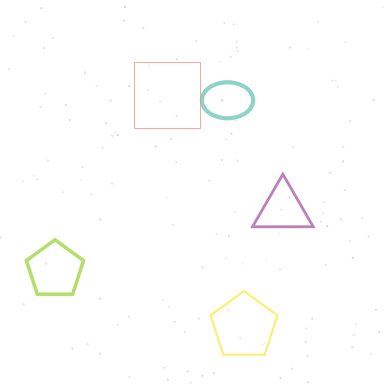[{"shape": "oval", "thickness": 3, "radius": 0.33, "center": [0.591, 0.74]}, {"shape": "square", "thickness": 0.5, "radius": 0.43, "center": [0.433, 0.754]}, {"shape": "pentagon", "thickness": 2.5, "radius": 0.39, "center": [0.143, 0.299]}, {"shape": "triangle", "thickness": 2, "radius": 0.46, "center": [0.735, 0.457]}, {"shape": "pentagon", "thickness": 1.5, "radius": 0.46, "center": [0.634, 0.153]}]